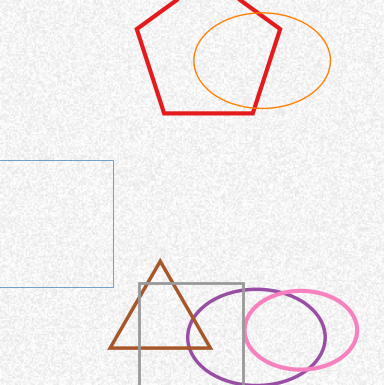[{"shape": "pentagon", "thickness": 3, "radius": 0.98, "center": [0.541, 0.864]}, {"shape": "square", "thickness": 0.5, "radius": 0.82, "center": [0.129, 0.42]}, {"shape": "oval", "thickness": 2.5, "radius": 0.89, "center": [0.666, 0.124]}, {"shape": "oval", "thickness": 1, "radius": 0.89, "center": [0.681, 0.842]}, {"shape": "triangle", "thickness": 2.5, "radius": 0.75, "center": [0.416, 0.171]}, {"shape": "oval", "thickness": 3, "radius": 0.73, "center": [0.781, 0.142]}, {"shape": "square", "thickness": 2, "radius": 0.68, "center": [0.496, 0.129]}]